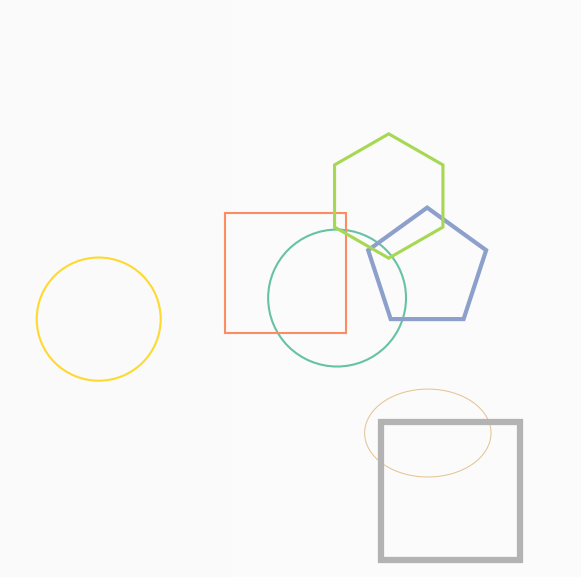[{"shape": "circle", "thickness": 1, "radius": 0.59, "center": [0.58, 0.483]}, {"shape": "square", "thickness": 1, "radius": 0.52, "center": [0.492, 0.526]}, {"shape": "pentagon", "thickness": 2, "radius": 0.53, "center": [0.735, 0.533]}, {"shape": "hexagon", "thickness": 1.5, "radius": 0.54, "center": [0.669, 0.66]}, {"shape": "circle", "thickness": 1, "radius": 0.53, "center": [0.17, 0.447]}, {"shape": "oval", "thickness": 0.5, "radius": 0.54, "center": [0.736, 0.249]}, {"shape": "square", "thickness": 3, "radius": 0.6, "center": [0.775, 0.149]}]